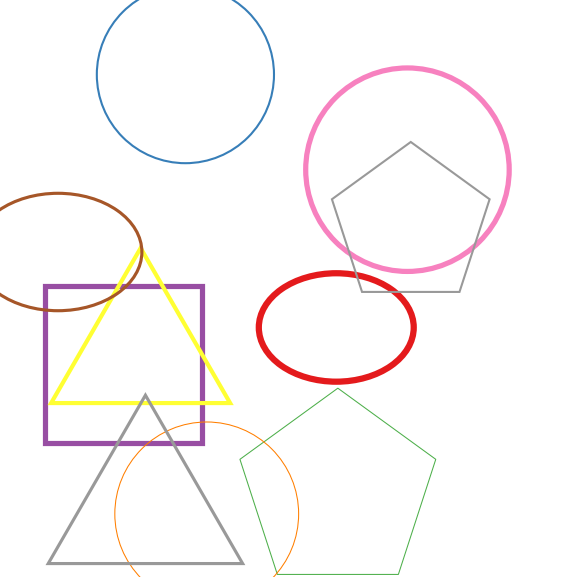[{"shape": "oval", "thickness": 3, "radius": 0.67, "center": [0.582, 0.432]}, {"shape": "circle", "thickness": 1, "radius": 0.77, "center": [0.321, 0.87]}, {"shape": "pentagon", "thickness": 0.5, "radius": 0.89, "center": [0.585, 0.149]}, {"shape": "square", "thickness": 2.5, "radius": 0.68, "center": [0.214, 0.369]}, {"shape": "circle", "thickness": 0.5, "radius": 0.8, "center": [0.358, 0.109]}, {"shape": "triangle", "thickness": 2, "radius": 0.89, "center": [0.244, 0.391]}, {"shape": "oval", "thickness": 1.5, "radius": 0.73, "center": [0.1, 0.563]}, {"shape": "circle", "thickness": 2.5, "radius": 0.88, "center": [0.706, 0.705]}, {"shape": "triangle", "thickness": 1.5, "radius": 0.97, "center": [0.252, 0.12]}, {"shape": "pentagon", "thickness": 1, "radius": 0.72, "center": [0.711, 0.61]}]